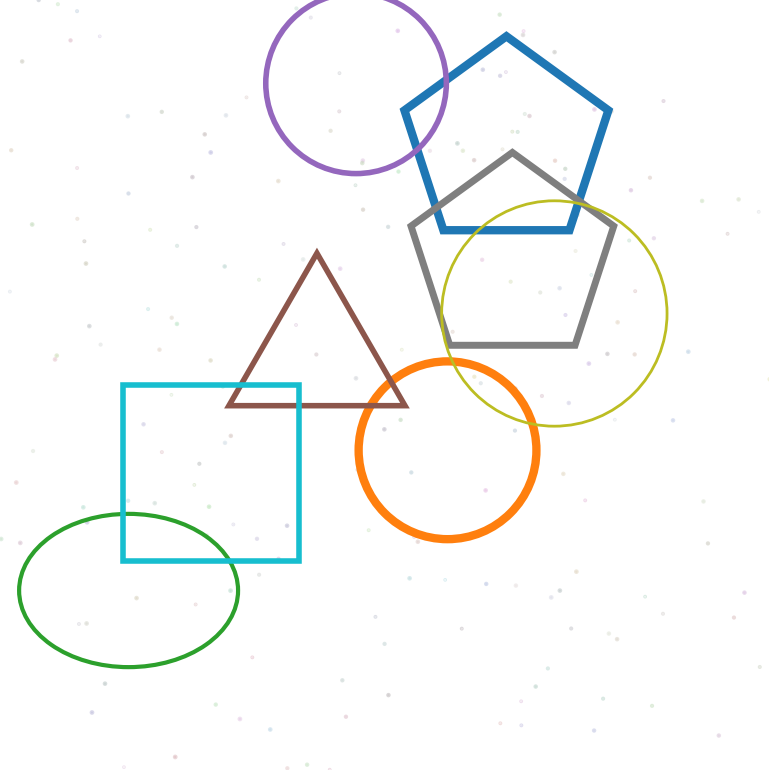[{"shape": "pentagon", "thickness": 3, "radius": 0.7, "center": [0.658, 0.814]}, {"shape": "circle", "thickness": 3, "radius": 0.58, "center": [0.581, 0.415]}, {"shape": "oval", "thickness": 1.5, "radius": 0.71, "center": [0.167, 0.233]}, {"shape": "circle", "thickness": 2, "radius": 0.59, "center": [0.462, 0.892]}, {"shape": "triangle", "thickness": 2, "radius": 0.66, "center": [0.412, 0.539]}, {"shape": "pentagon", "thickness": 2.5, "radius": 0.69, "center": [0.665, 0.664]}, {"shape": "circle", "thickness": 1, "radius": 0.73, "center": [0.72, 0.593]}, {"shape": "square", "thickness": 2, "radius": 0.57, "center": [0.274, 0.385]}]